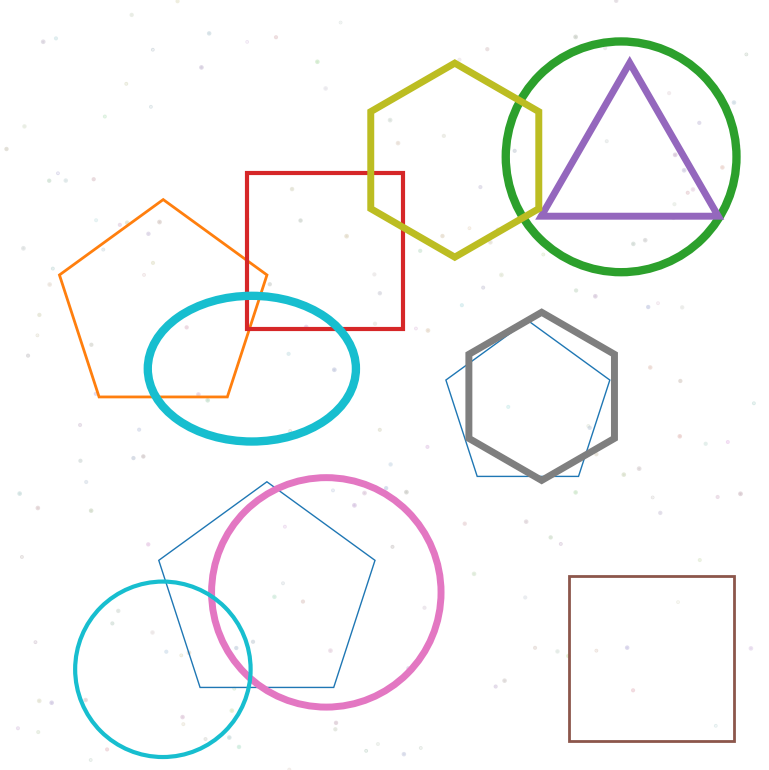[{"shape": "pentagon", "thickness": 0.5, "radius": 0.56, "center": [0.686, 0.472]}, {"shape": "pentagon", "thickness": 0.5, "radius": 0.74, "center": [0.347, 0.227]}, {"shape": "pentagon", "thickness": 1, "radius": 0.71, "center": [0.212, 0.599]}, {"shape": "circle", "thickness": 3, "radius": 0.75, "center": [0.807, 0.796]}, {"shape": "square", "thickness": 1.5, "radius": 0.51, "center": [0.422, 0.674]}, {"shape": "triangle", "thickness": 2.5, "radius": 0.66, "center": [0.818, 0.786]}, {"shape": "square", "thickness": 1, "radius": 0.54, "center": [0.846, 0.145]}, {"shape": "circle", "thickness": 2.5, "radius": 0.74, "center": [0.424, 0.231]}, {"shape": "hexagon", "thickness": 2.5, "radius": 0.55, "center": [0.703, 0.485]}, {"shape": "hexagon", "thickness": 2.5, "radius": 0.63, "center": [0.591, 0.792]}, {"shape": "oval", "thickness": 3, "radius": 0.68, "center": [0.327, 0.521]}, {"shape": "circle", "thickness": 1.5, "radius": 0.57, "center": [0.212, 0.131]}]